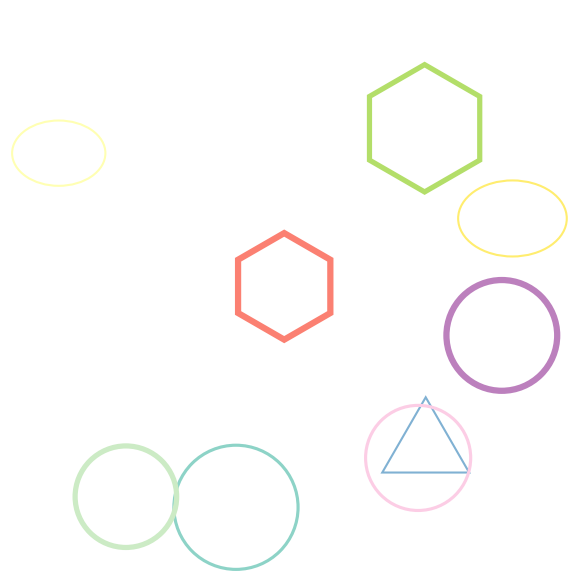[{"shape": "circle", "thickness": 1.5, "radius": 0.54, "center": [0.409, 0.121]}, {"shape": "oval", "thickness": 1, "radius": 0.4, "center": [0.102, 0.734]}, {"shape": "hexagon", "thickness": 3, "radius": 0.46, "center": [0.492, 0.503]}, {"shape": "triangle", "thickness": 1, "radius": 0.43, "center": [0.737, 0.224]}, {"shape": "hexagon", "thickness": 2.5, "radius": 0.55, "center": [0.735, 0.777]}, {"shape": "circle", "thickness": 1.5, "radius": 0.45, "center": [0.724, 0.206]}, {"shape": "circle", "thickness": 3, "radius": 0.48, "center": [0.869, 0.418]}, {"shape": "circle", "thickness": 2.5, "radius": 0.44, "center": [0.218, 0.139]}, {"shape": "oval", "thickness": 1, "radius": 0.47, "center": [0.887, 0.621]}]